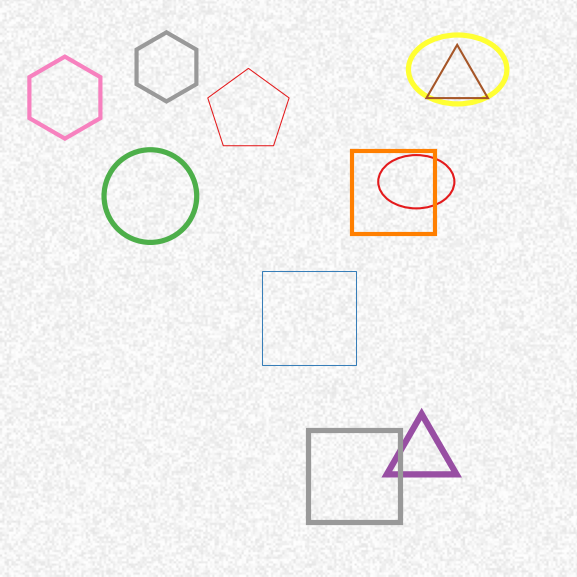[{"shape": "oval", "thickness": 1, "radius": 0.33, "center": [0.721, 0.684]}, {"shape": "pentagon", "thickness": 0.5, "radius": 0.37, "center": [0.43, 0.807]}, {"shape": "square", "thickness": 0.5, "radius": 0.4, "center": [0.535, 0.448]}, {"shape": "circle", "thickness": 2.5, "radius": 0.4, "center": [0.26, 0.66]}, {"shape": "triangle", "thickness": 3, "radius": 0.35, "center": [0.73, 0.213]}, {"shape": "square", "thickness": 2, "radius": 0.36, "center": [0.682, 0.666]}, {"shape": "oval", "thickness": 2.5, "radius": 0.43, "center": [0.792, 0.879]}, {"shape": "triangle", "thickness": 1, "radius": 0.31, "center": [0.792, 0.86]}, {"shape": "hexagon", "thickness": 2, "radius": 0.36, "center": [0.112, 0.83]}, {"shape": "hexagon", "thickness": 2, "radius": 0.3, "center": [0.288, 0.883]}, {"shape": "square", "thickness": 2.5, "radius": 0.4, "center": [0.613, 0.175]}]